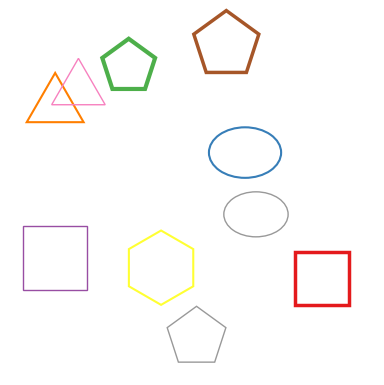[{"shape": "square", "thickness": 2.5, "radius": 0.35, "center": [0.836, 0.277]}, {"shape": "oval", "thickness": 1.5, "radius": 0.47, "center": [0.636, 0.604]}, {"shape": "pentagon", "thickness": 3, "radius": 0.36, "center": [0.334, 0.827]}, {"shape": "square", "thickness": 1, "radius": 0.42, "center": [0.144, 0.331]}, {"shape": "triangle", "thickness": 1.5, "radius": 0.43, "center": [0.143, 0.725]}, {"shape": "hexagon", "thickness": 1.5, "radius": 0.48, "center": [0.418, 0.305]}, {"shape": "pentagon", "thickness": 2.5, "radius": 0.44, "center": [0.588, 0.884]}, {"shape": "triangle", "thickness": 1, "radius": 0.4, "center": [0.204, 0.768]}, {"shape": "pentagon", "thickness": 1, "radius": 0.4, "center": [0.51, 0.124]}, {"shape": "oval", "thickness": 1, "radius": 0.42, "center": [0.665, 0.443]}]